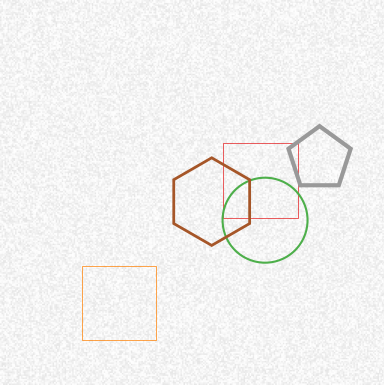[{"shape": "square", "thickness": 0.5, "radius": 0.49, "center": [0.677, 0.53]}, {"shape": "circle", "thickness": 1.5, "radius": 0.55, "center": [0.688, 0.428]}, {"shape": "square", "thickness": 0.5, "radius": 0.48, "center": [0.309, 0.213]}, {"shape": "hexagon", "thickness": 2, "radius": 0.57, "center": [0.55, 0.476]}, {"shape": "pentagon", "thickness": 3, "radius": 0.42, "center": [0.83, 0.587]}]